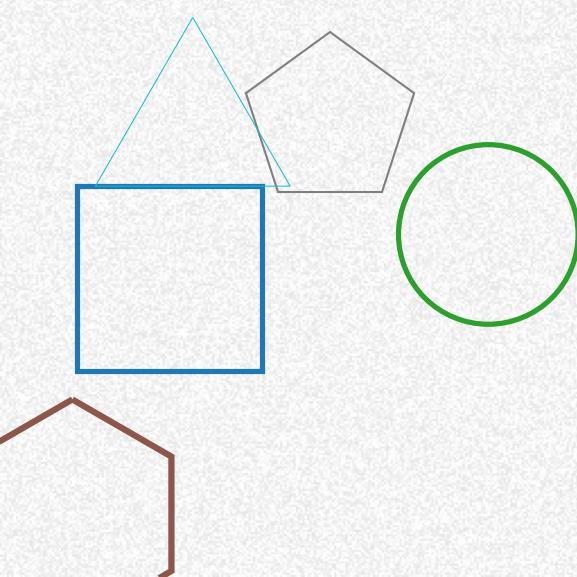[{"shape": "square", "thickness": 2.5, "radius": 0.8, "center": [0.294, 0.516]}, {"shape": "circle", "thickness": 2.5, "radius": 0.78, "center": [0.846, 0.593]}, {"shape": "hexagon", "thickness": 3, "radius": 0.99, "center": [0.125, 0.109]}, {"shape": "pentagon", "thickness": 1, "radius": 0.77, "center": [0.571, 0.791]}, {"shape": "triangle", "thickness": 0.5, "radius": 0.97, "center": [0.334, 0.774]}]